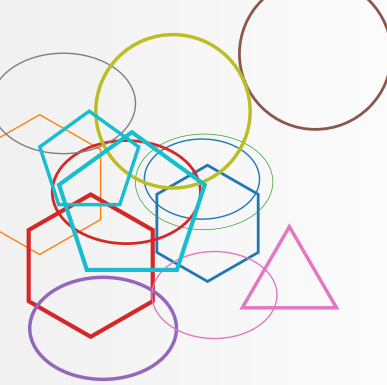[{"shape": "oval", "thickness": 1, "radius": 0.74, "center": [0.521, 0.535]}, {"shape": "hexagon", "thickness": 2, "radius": 0.75, "center": [0.536, 0.42]}, {"shape": "hexagon", "thickness": 1, "radius": 0.91, "center": [0.102, 0.521]}, {"shape": "oval", "thickness": 0.5, "radius": 0.89, "center": [0.527, 0.528]}, {"shape": "hexagon", "thickness": 3, "radius": 0.92, "center": [0.234, 0.31]}, {"shape": "oval", "thickness": 2, "radius": 0.96, "center": [0.326, 0.501]}, {"shape": "oval", "thickness": 2.5, "radius": 0.95, "center": [0.266, 0.147]}, {"shape": "circle", "thickness": 2, "radius": 0.98, "center": [0.814, 0.86]}, {"shape": "oval", "thickness": 1, "radius": 0.81, "center": [0.553, 0.234]}, {"shape": "triangle", "thickness": 2.5, "radius": 0.7, "center": [0.747, 0.271]}, {"shape": "oval", "thickness": 1, "radius": 0.93, "center": [0.163, 0.731]}, {"shape": "circle", "thickness": 2.5, "radius": 1.0, "center": [0.446, 0.711]}, {"shape": "pentagon", "thickness": 2.5, "radius": 0.67, "center": [0.23, 0.577]}, {"shape": "pentagon", "thickness": 3, "radius": 0.99, "center": [0.34, 0.459]}]